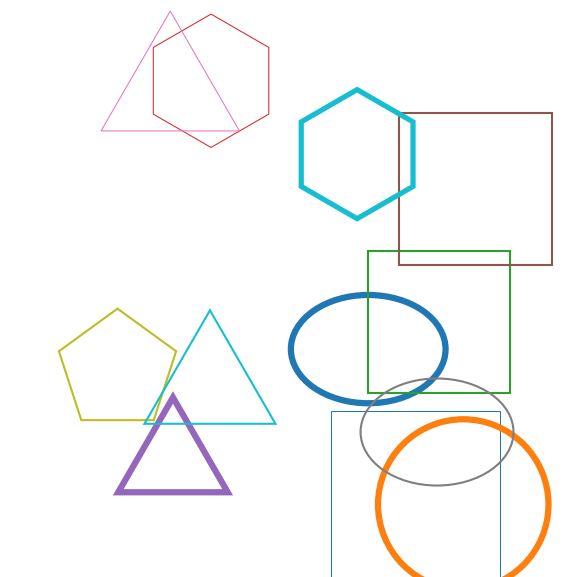[{"shape": "oval", "thickness": 3, "radius": 0.67, "center": [0.638, 0.395]}, {"shape": "square", "thickness": 0.5, "radius": 0.73, "center": [0.72, 0.141]}, {"shape": "circle", "thickness": 3, "radius": 0.74, "center": [0.802, 0.126]}, {"shape": "square", "thickness": 1, "radius": 0.62, "center": [0.76, 0.442]}, {"shape": "hexagon", "thickness": 0.5, "radius": 0.58, "center": [0.365, 0.859]}, {"shape": "triangle", "thickness": 3, "radius": 0.55, "center": [0.3, 0.201]}, {"shape": "square", "thickness": 1, "radius": 0.66, "center": [0.823, 0.671]}, {"shape": "triangle", "thickness": 0.5, "radius": 0.69, "center": [0.295, 0.842]}, {"shape": "oval", "thickness": 1, "radius": 0.66, "center": [0.757, 0.251]}, {"shape": "pentagon", "thickness": 1, "radius": 0.53, "center": [0.204, 0.358]}, {"shape": "triangle", "thickness": 1, "radius": 0.65, "center": [0.364, 0.331]}, {"shape": "hexagon", "thickness": 2.5, "radius": 0.56, "center": [0.618, 0.732]}]